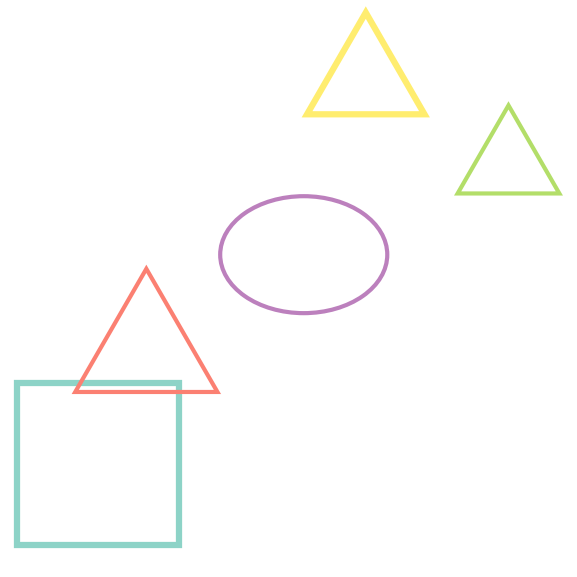[{"shape": "square", "thickness": 3, "radius": 0.7, "center": [0.17, 0.196]}, {"shape": "triangle", "thickness": 2, "radius": 0.71, "center": [0.253, 0.391]}, {"shape": "triangle", "thickness": 2, "radius": 0.51, "center": [0.88, 0.715]}, {"shape": "oval", "thickness": 2, "radius": 0.72, "center": [0.526, 0.558]}, {"shape": "triangle", "thickness": 3, "radius": 0.59, "center": [0.633, 0.86]}]